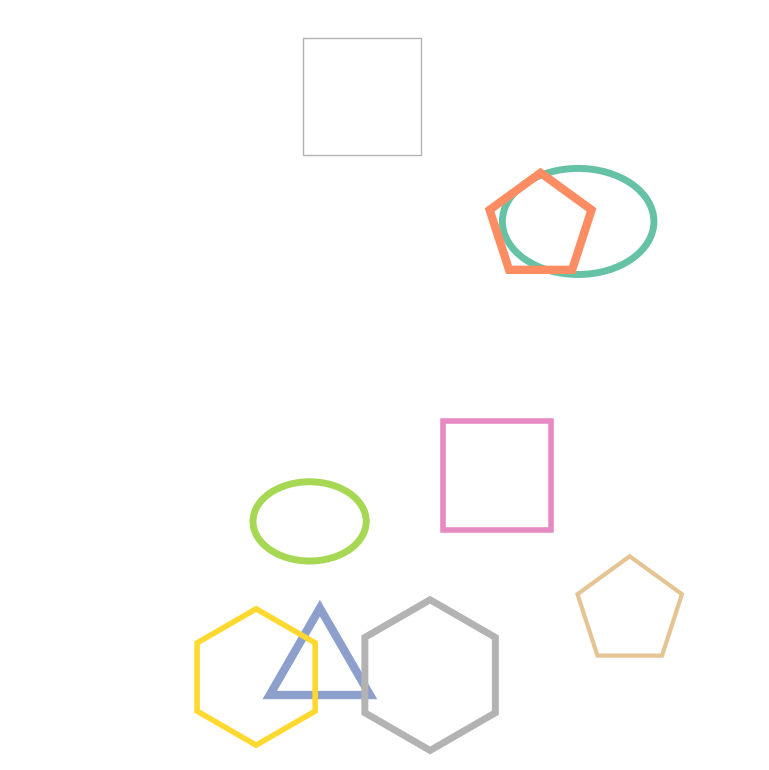[{"shape": "oval", "thickness": 2.5, "radius": 0.49, "center": [0.751, 0.712]}, {"shape": "pentagon", "thickness": 3, "radius": 0.35, "center": [0.702, 0.706]}, {"shape": "triangle", "thickness": 3, "radius": 0.38, "center": [0.415, 0.135]}, {"shape": "square", "thickness": 2, "radius": 0.35, "center": [0.646, 0.382]}, {"shape": "oval", "thickness": 2.5, "radius": 0.37, "center": [0.402, 0.323]}, {"shape": "hexagon", "thickness": 2, "radius": 0.44, "center": [0.333, 0.121]}, {"shape": "pentagon", "thickness": 1.5, "radius": 0.36, "center": [0.818, 0.206]}, {"shape": "square", "thickness": 0.5, "radius": 0.38, "center": [0.47, 0.874]}, {"shape": "hexagon", "thickness": 2.5, "radius": 0.49, "center": [0.559, 0.123]}]